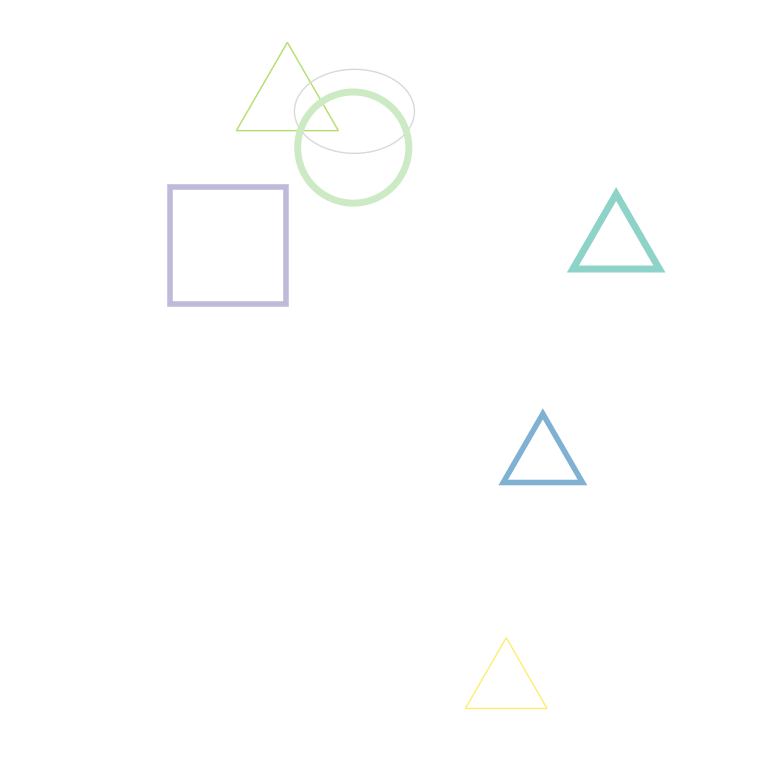[{"shape": "triangle", "thickness": 2.5, "radius": 0.32, "center": [0.8, 0.683]}, {"shape": "square", "thickness": 2, "radius": 0.38, "center": [0.296, 0.681]}, {"shape": "triangle", "thickness": 2, "radius": 0.3, "center": [0.705, 0.403]}, {"shape": "triangle", "thickness": 0.5, "radius": 0.38, "center": [0.373, 0.869]}, {"shape": "oval", "thickness": 0.5, "radius": 0.39, "center": [0.46, 0.855]}, {"shape": "circle", "thickness": 2.5, "radius": 0.36, "center": [0.459, 0.808]}, {"shape": "triangle", "thickness": 0.5, "radius": 0.31, "center": [0.657, 0.111]}]